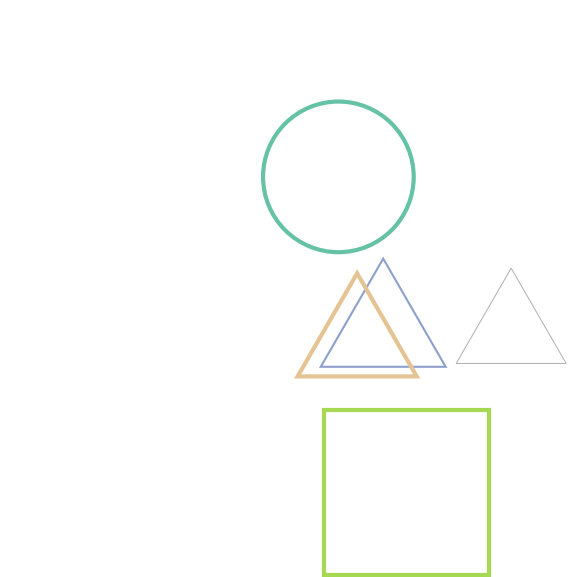[{"shape": "circle", "thickness": 2, "radius": 0.65, "center": [0.586, 0.693]}, {"shape": "triangle", "thickness": 1, "radius": 0.62, "center": [0.664, 0.426]}, {"shape": "square", "thickness": 2, "radius": 0.72, "center": [0.704, 0.146]}, {"shape": "triangle", "thickness": 2, "radius": 0.6, "center": [0.618, 0.407]}, {"shape": "triangle", "thickness": 0.5, "radius": 0.55, "center": [0.885, 0.425]}]